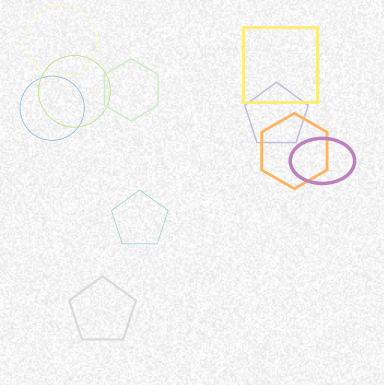[{"shape": "pentagon", "thickness": 0.5, "radius": 0.39, "center": [0.363, 0.429]}, {"shape": "circle", "thickness": 0.5, "radius": 0.47, "center": [0.159, 0.893]}, {"shape": "pentagon", "thickness": 1, "radius": 0.43, "center": [0.718, 0.7]}, {"shape": "circle", "thickness": 0.5, "radius": 0.42, "center": [0.136, 0.719]}, {"shape": "hexagon", "thickness": 2, "radius": 0.49, "center": [0.765, 0.608]}, {"shape": "circle", "thickness": 0.5, "radius": 0.47, "center": [0.193, 0.763]}, {"shape": "pentagon", "thickness": 1.5, "radius": 0.45, "center": [0.266, 0.192]}, {"shape": "oval", "thickness": 2.5, "radius": 0.42, "center": [0.837, 0.582]}, {"shape": "hexagon", "thickness": 1, "radius": 0.4, "center": [0.341, 0.766]}, {"shape": "square", "thickness": 2, "radius": 0.49, "center": [0.727, 0.833]}]